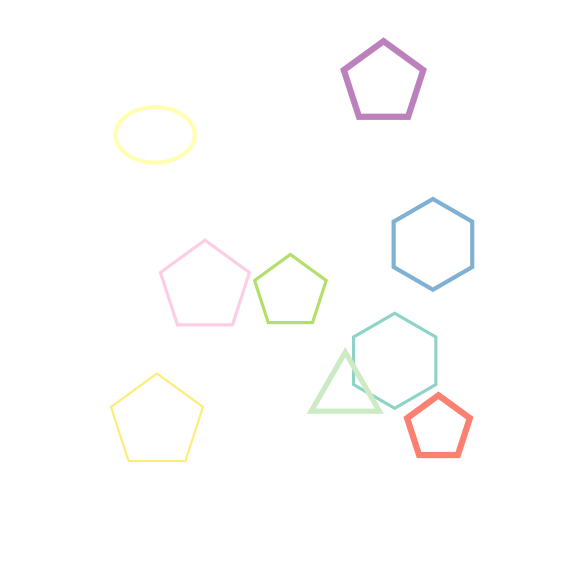[{"shape": "hexagon", "thickness": 1.5, "radius": 0.41, "center": [0.683, 0.374]}, {"shape": "oval", "thickness": 2, "radius": 0.34, "center": [0.269, 0.766]}, {"shape": "pentagon", "thickness": 3, "radius": 0.29, "center": [0.759, 0.257]}, {"shape": "hexagon", "thickness": 2, "radius": 0.39, "center": [0.75, 0.576]}, {"shape": "pentagon", "thickness": 1.5, "radius": 0.33, "center": [0.503, 0.493]}, {"shape": "pentagon", "thickness": 1.5, "radius": 0.41, "center": [0.355, 0.502]}, {"shape": "pentagon", "thickness": 3, "radius": 0.36, "center": [0.664, 0.855]}, {"shape": "triangle", "thickness": 2.5, "radius": 0.34, "center": [0.598, 0.321]}, {"shape": "pentagon", "thickness": 1, "radius": 0.42, "center": [0.272, 0.269]}]